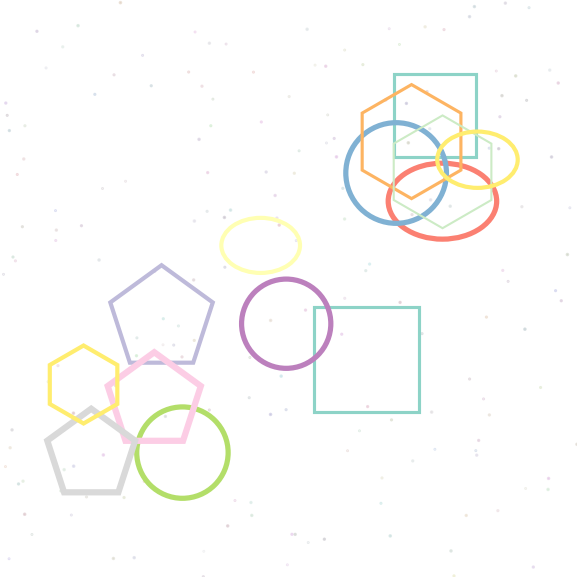[{"shape": "square", "thickness": 1.5, "radius": 0.36, "center": [0.753, 0.799]}, {"shape": "square", "thickness": 1.5, "radius": 0.46, "center": [0.635, 0.377]}, {"shape": "oval", "thickness": 2, "radius": 0.34, "center": [0.451, 0.574]}, {"shape": "pentagon", "thickness": 2, "radius": 0.47, "center": [0.28, 0.447]}, {"shape": "oval", "thickness": 2.5, "radius": 0.47, "center": [0.766, 0.651]}, {"shape": "circle", "thickness": 2.5, "radius": 0.44, "center": [0.686, 0.7]}, {"shape": "hexagon", "thickness": 1.5, "radius": 0.49, "center": [0.713, 0.754]}, {"shape": "circle", "thickness": 2.5, "radius": 0.4, "center": [0.316, 0.215]}, {"shape": "pentagon", "thickness": 3, "radius": 0.42, "center": [0.267, 0.304]}, {"shape": "pentagon", "thickness": 3, "radius": 0.4, "center": [0.158, 0.211]}, {"shape": "circle", "thickness": 2.5, "radius": 0.39, "center": [0.496, 0.439]}, {"shape": "hexagon", "thickness": 1, "radius": 0.49, "center": [0.766, 0.702]}, {"shape": "oval", "thickness": 2, "radius": 0.35, "center": [0.827, 0.723]}, {"shape": "hexagon", "thickness": 2, "radius": 0.34, "center": [0.145, 0.333]}]